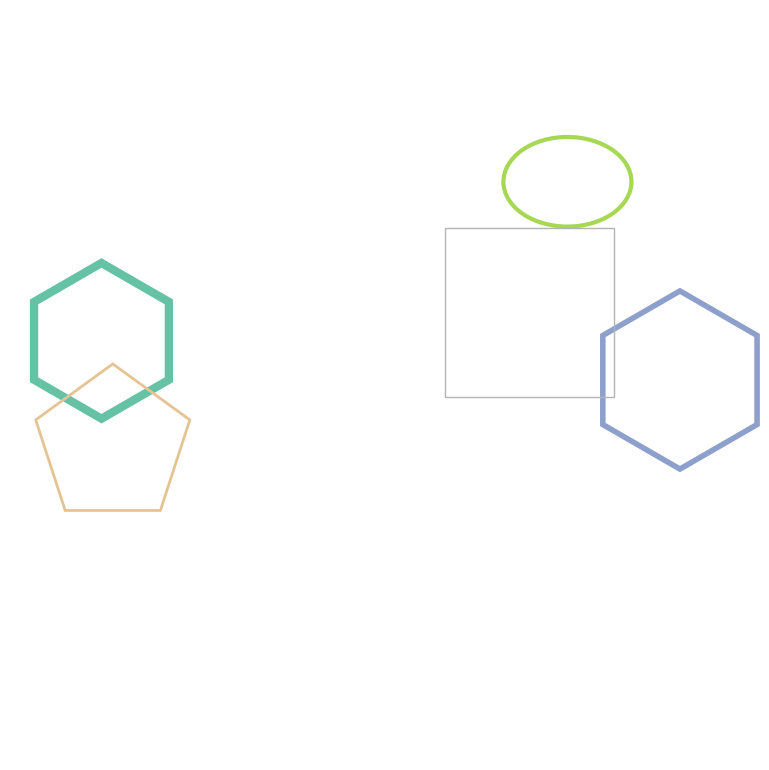[{"shape": "hexagon", "thickness": 3, "radius": 0.51, "center": [0.132, 0.557]}, {"shape": "hexagon", "thickness": 2, "radius": 0.58, "center": [0.883, 0.506]}, {"shape": "oval", "thickness": 1.5, "radius": 0.42, "center": [0.737, 0.764]}, {"shape": "pentagon", "thickness": 1, "radius": 0.53, "center": [0.146, 0.422]}, {"shape": "square", "thickness": 0.5, "radius": 0.55, "center": [0.687, 0.594]}]